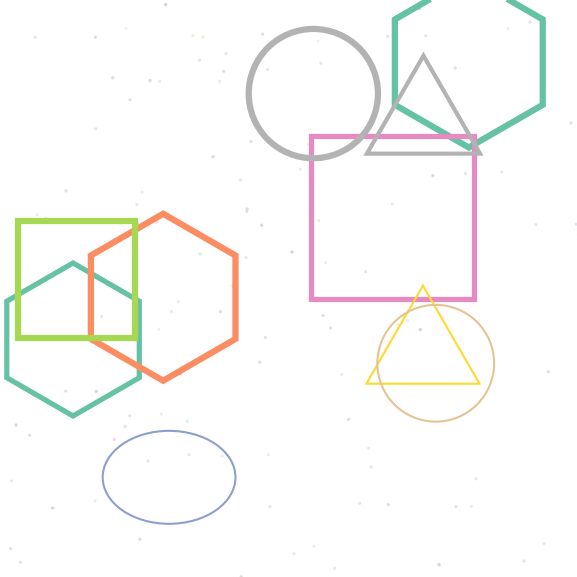[{"shape": "hexagon", "thickness": 3, "radius": 0.74, "center": [0.812, 0.892]}, {"shape": "hexagon", "thickness": 2.5, "radius": 0.66, "center": [0.126, 0.411]}, {"shape": "hexagon", "thickness": 3, "radius": 0.72, "center": [0.283, 0.484]}, {"shape": "oval", "thickness": 1, "radius": 0.57, "center": [0.293, 0.173]}, {"shape": "square", "thickness": 2.5, "radius": 0.7, "center": [0.68, 0.622]}, {"shape": "square", "thickness": 3, "radius": 0.51, "center": [0.132, 0.516]}, {"shape": "triangle", "thickness": 1, "radius": 0.57, "center": [0.732, 0.391]}, {"shape": "circle", "thickness": 1, "radius": 0.51, "center": [0.755, 0.37]}, {"shape": "circle", "thickness": 3, "radius": 0.56, "center": [0.543, 0.837]}, {"shape": "triangle", "thickness": 2, "radius": 0.57, "center": [0.733, 0.79]}]